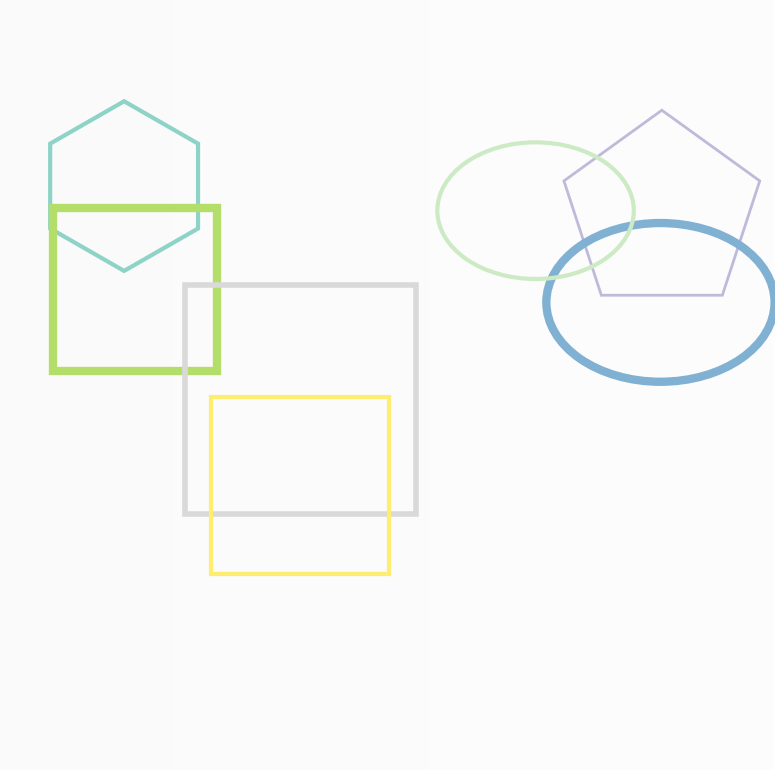[{"shape": "hexagon", "thickness": 1.5, "radius": 0.55, "center": [0.16, 0.758]}, {"shape": "pentagon", "thickness": 1, "radius": 0.66, "center": [0.854, 0.724]}, {"shape": "oval", "thickness": 3, "radius": 0.74, "center": [0.852, 0.607]}, {"shape": "square", "thickness": 3, "radius": 0.53, "center": [0.174, 0.624]}, {"shape": "square", "thickness": 2, "radius": 0.74, "center": [0.388, 0.481]}, {"shape": "oval", "thickness": 1.5, "radius": 0.63, "center": [0.691, 0.726]}, {"shape": "square", "thickness": 1.5, "radius": 0.57, "center": [0.387, 0.37]}]